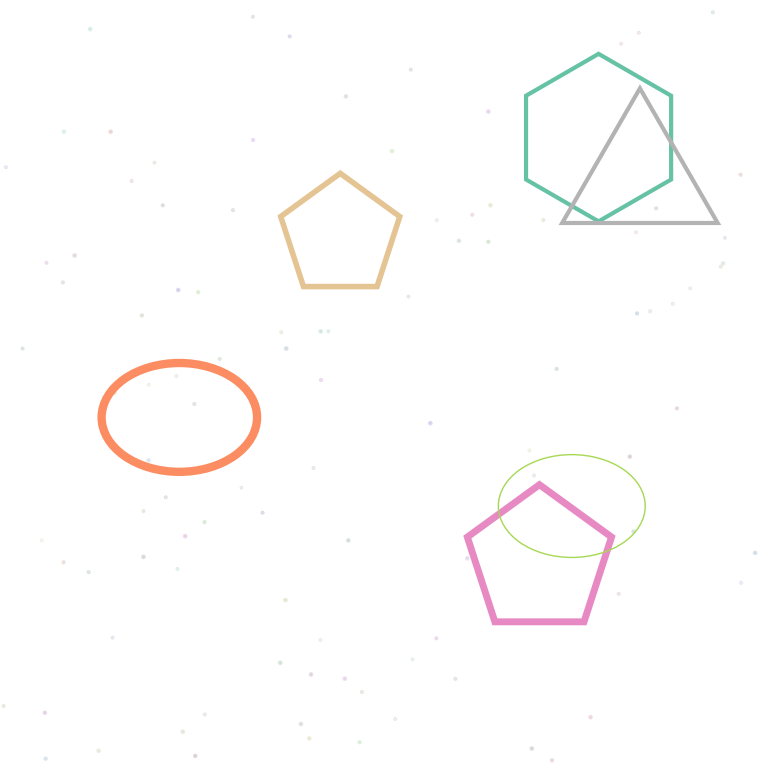[{"shape": "hexagon", "thickness": 1.5, "radius": 0.54, "center": [0.777, 0.821]}, {"shape": "oval", "thickness": 3, "radius": 0.5, "center": [0.233, 0.458]}, {"shape": "pentagon", "thickness": 2.5, "radius": 0.49, "center": [0.701, 0.272]}, {"shape": "oval", "thickness": 0.5, "radius": 0.48, "center": [0.743, 0.343]}, {"shape": "pentagon", "thickness": 2, "radius": 0.41, "center": [0.442, 0.694]}, {"shape": "triangle", "thickness": 1.5, "radius": 0.58, "center": [0.831, 0.769]}]